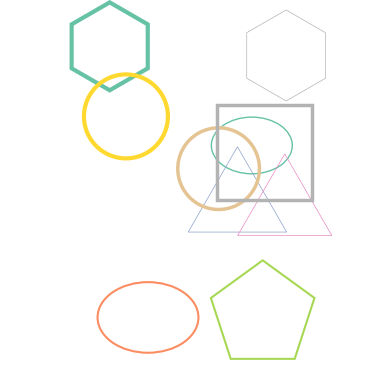[{"shape": "oval", "thickness": 1, "radius": 0.53, "center": [0.654, 0.622]}, {"shape": "hexagon", "thickness": 3, "radius": 0.57, "center": [0.285, 0.88]}, {"shape": "oval", "thickness": 1.5, "radius": 0.65, "center": [0.384, 0.175]}, {"shape": "triangle", "thickness": 0.5, "radius": 0.74, "center": [0.617, 0.471]}, {"shape": "triangle", "thickness": 0.5, "radius": 0.71, "center": [0.74, 0.459]}, {"shape": "pentagon", "thickness": 1.5, "radius": 0.71, "center": [0.682, 0.182]}, {"shape": "circle", "thickness": 3, "radius": 0.55, "center": [0.327, 0.698]}, {"shape": "circle", "thickness": 2.5, "radius": 0.53, "center": [0.568, 0.562]}, {"shape": "hexagon", "thickness": 0.5, "radius": 0.59, "center": [0.743, 0.856]}, {"shape": "square", "thickness": 2.5, "radius": 0.61, "center": [0.688, 0.603]}]